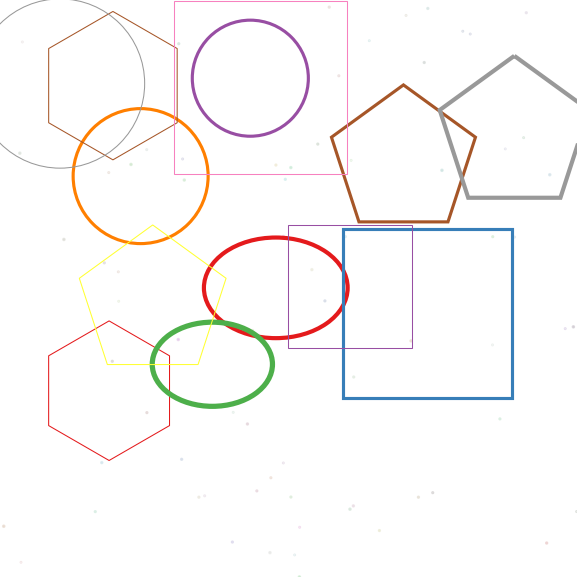[{"shape": "oval", "thickness": 2, "radius": 0.62, "center": [0.478, 0.501]}, {"shape": "hexagon", "thickness": 0.5, "radius": 0.6, "center": [0.189, 0.323]}, {"shape": "square", "thickness": 1.5, "radius": 0.73, "center": [0.74, 0.456]}, {"shape": "oval", "thickness": 2.5, "radius": 0.52, "center": [0.368, 0.368]}, {"shape": "square", "thickness": 0.5, "radius": 0.54, "center": [0.606, 0.503]}, {"shape": "circle", "thickness": 1.5, "radius": 0.5, "center": [0.433, 0.864]}, {"shape": "circle", "thickness": 1.5, "radius": 0.58, "center": [0.244, 0.694]}, {"shape": "pentagon", "thickness": 0.5, "radius": 0.67, "center": [0.264, 0.476]}, {"shape": "pentagon", "thickness": 1.5, "radius": 0.66, "center": [0.699, 0.721]}, {"shape": "hexagon", "thickness": 0.5, "radius": 0.64, "center": [0.196, 0.851]}, {"shape": "square", "thickness": 0.5, "radius": 0.75, "center": [0.451, 0.848]}, {"shape": "pentagon", "thickness": 2, "radius": 0.68, "center": [0.891, 0.767]}, {"shape": "circle", "thickness": 0.5, "radius": 0.73, "center": [0.104, 0.854]}]